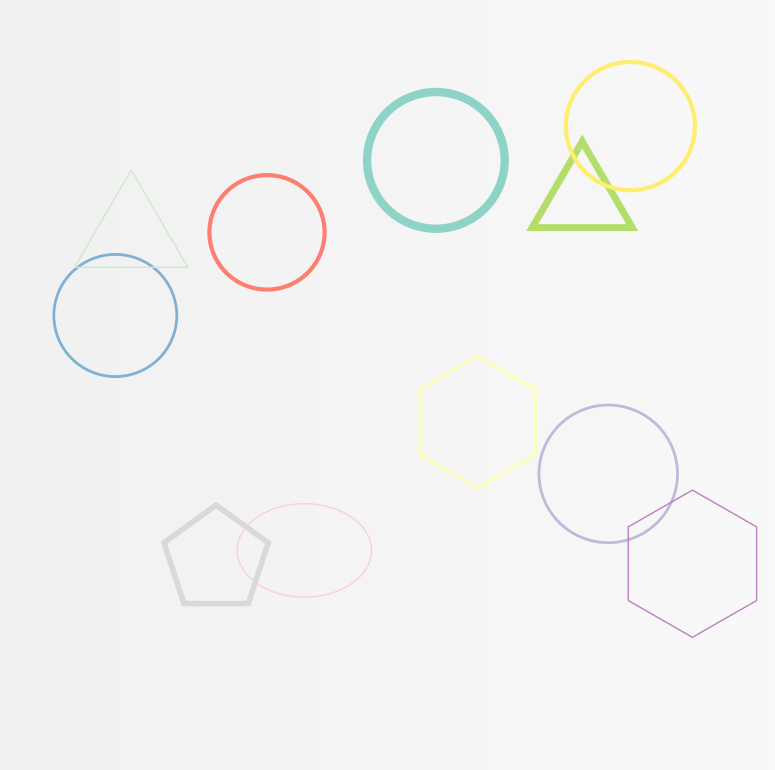[{"shape": "circle", "thickness": 3, "radius": 0.44, "center": [0.562, 0.792]}, {"shape": "hexagon", "thickness": 1, "radius": 0.43, "center": [0.616, 0.452]}, {"shape": "circle", "thickness": 1, "radius": 0.45, "center": [0.785, 0.385]}, {"shape": "circle", "thickness": 1.5, "radius": 0.37, "center": [0.345, 0.698]}, {"shape": "circle", "thickness": 1, "radius": 0.4, "center": [0.149, 0.59]}, {"shape": "triangle", "thickness": 2.5, "radius": 0.37, "center": [0.751, 0.742]}, {"shape": "oval", "thickness": 0.5, "radius": 0.43, "center": [0.393, 0.285]}, {"shape": "pentagon", "thickness": 2, "radius": 0.35, "center": [0.279, 0.273]}, {"shape": "hexagon", "thickness": 0.5, "radius": 0.48, "center": [0.893, 0.268]}, {"shape": "triangle", "thickness": 0.5, "radius": 0.42, "center": [0.169, 0.695]}, {"shape": "circle", "thickness": 1.5, "radius": 0.42, "center": [0.813, 0.836]}]